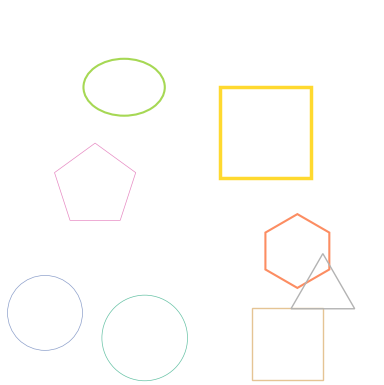[{"shape": "circle", "thickness": 0.5, "radius": 0.56, "center": [0.376, 0.122]}, {"shape": "hexagon", "thickness": 1.5, "radius": 0.48, "center": [0.772, 0.348]}, {"shape": "circle", "thickness": 0.5, "radius": 0.49, "center": [0.117, 0.187]}, {"shape": "pentagon", "thickness": 0.5, "radius": 0.55, "center": [0.247, 0.517]}, {"shape": "oval", "thickness": 1.5, "radius": 0.53, "center": [0.322, 0.773]}, {"shape": "square", "thickness": 2.5, "radius": 0.59, "center": [0.69, 0.656]}, {"shape": "square", "thickness": 1, "radius": 0.46, "center": [0.747, 0.107]}, {"shape": "triangle", "thickness": 1, "radius": 0.48, "center": [0.839, 0.246]}]